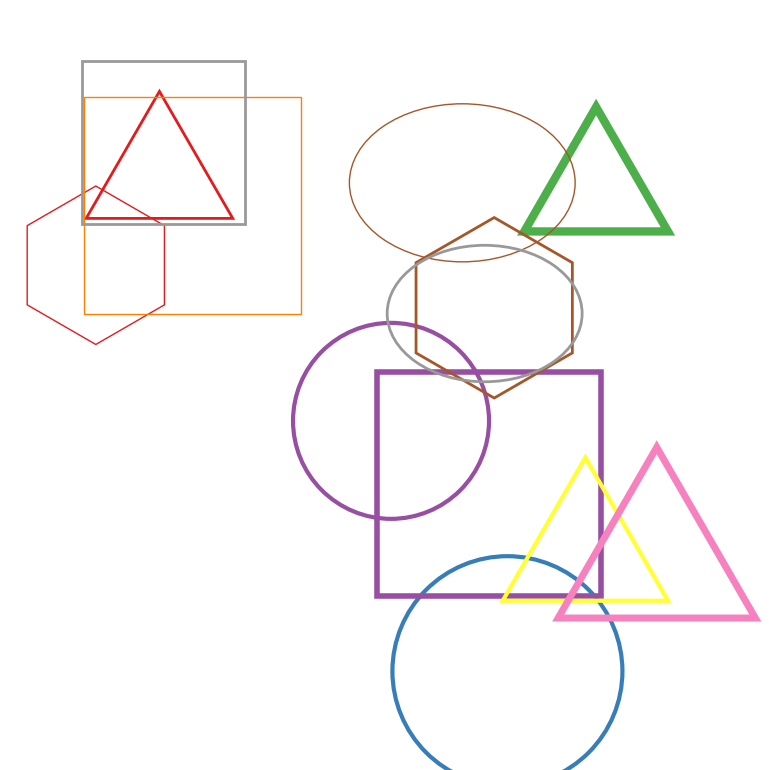[{"shape": "hexagon", "thickness": 0.5, "radius": 0.51, "center": [0.124, 0.656]}, {"shape": "triangle", "thickness": 1, "radius": 0.55, "center": [0.207, 0.771]}, {"shape": "circle", "thickness": 1.5, "radius": 0.75, "center": [0.659, 0.128]}, {"shape": "triangle", "thickness": 3, "radius": 0.54, "center": [0.774, 0.753]}, {"shape": "square", "thickness": 2, "radius": 0.73, "center": [0.635, 0.372]}, {"shape": "circle", "thickness": 1.5, "radius": 0.64, "center": [0.508, 0.453]}, {"shape": "square", "thickness": 0.5, "radius": 0.71, "center": [0.25, 0.733]}, {"shape": "triangle", "thickness": 1.5, "radius": 0.62, "center": [0.76, 0.282]}, {"shape": "oval", "thickness": 0.5, "radius": 0.73, "center": [0.6, 0.763]}, {"shape": "hexagon", "thickness": 1, "radius": 0.59, "center": [0.642, 0.6]}, {"shape": "triangle", "thickness": 2.5, "radius": 0.74, "center": [0.853, 0.271]}, {"shape": "oval", "thickness": 1, "radius": 0.63, "center": [0.629, 0.593]}, {"shape": "square", "thickness": 1, "radius": 0.53, "center": [0.213, 0.815]}]